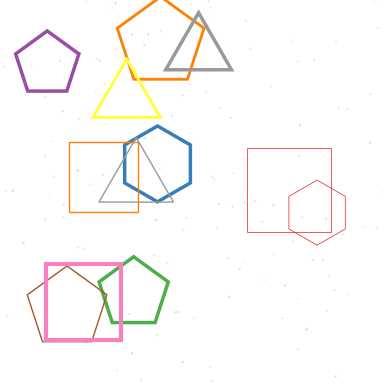[{"shape": "hexagon", "thickness": 0.5, "radius": 0.42, "center": [0.824, 0.448]}, {"shape": "square", "thickness": 0.5, "radius": 0.54, "center": [0.75, 0.506]}, {"shape": "hexagon", "thickness": 2.5, "radius": 0.49, "center": [0.409, 0.574]}, {"shape": "pentagon", "thickness": 2.5, "radius": 0.47, "center": [0.347, 0.239]}, {"shape": "pentagon", "thickness": 2.5, "radius": 0.43, "center": [0.123, 0.833]}, {"shape": "pentagon", "thickness": 2, "radius": 0.59, "center": [0.417, 0.89]}, {"shape": "square", "thickness": 1, "radius": 0.45, "center": [0.268, 0.54]}, {"shape": "triangle", "thickness": 2, "radius": 0.5, "center": [0.329, 0.746]}, {"shape": "pentagon", "thickness": 1, "radius": 0.54, "center": [0.174, 0.201]}, {"shape": "square", "thickness": 3, "radius": 0.49, "center": [0.217, 0.216]}, {"shape": "triangle", "thickness": 2.5, "radius": 0.49, "center": [0.516, 0.868]}, {"shape": "triangle", "thickness": 1, "radius": 0.56, "center": [0.354, 0.531]}]